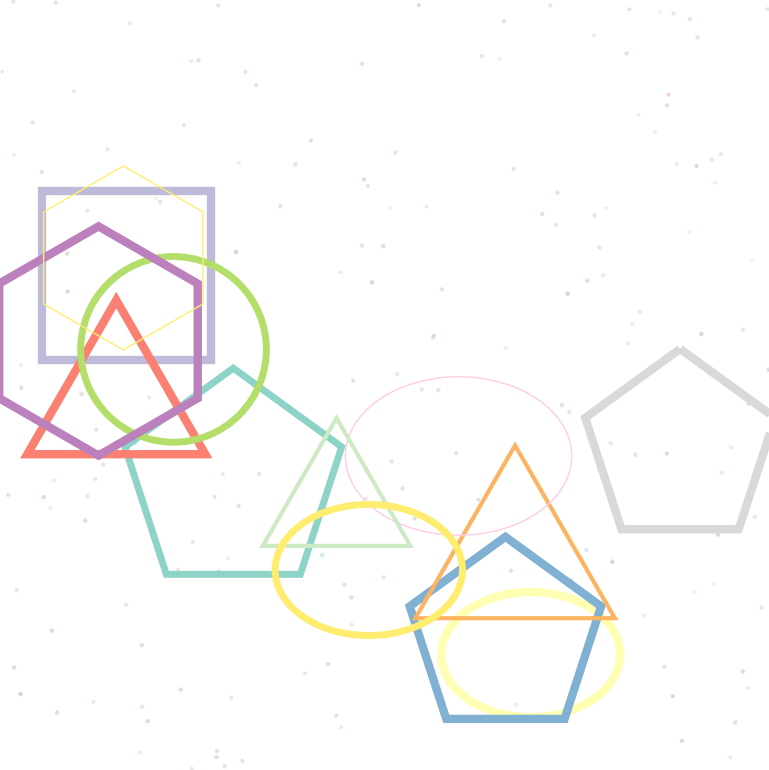[{"shape": "pentagon", "thickness": 2.5, "radius": 0.74, "center": [0.303, 0.374]}, {"shape": "oval", "thickness": 3, "radius": 0.58, "center": [0.689, 0.15]}, {"shape": "square", "thickness": 3, "radius": 0.55, "center": [0.164, 0.642]}, {"shape": "triangle", "thickness": 3, "radius": 0.67, "center": [0.151, 0.477]}, {"shape": "pentagon", "thickness": 3, "radius": 0.65, "center": [0.656, 0.172]}, {"shape": "triangle", "thickness": 1.5, "radius": 0.75, "center": [0.669, 0.272]}, {"shape": "circle", "thickness": 2.5, "radius": 0.6, "center": [0.225, 0.546]}, {"shape": "oval", "thickness": 0.5, "radius": 0.74, "center": [0.596, 0.408]}, {"shape": "pentagon", "thickness": 3, "radius": 0.65, "center": [0.883, 0.417]}, {"shape": "hexagon", "thickness": 3, "radius": 0.74, "center": [0.128, 0.557]}, {"shape": "triangle", "thickness": 1.5, "radius": 0.55, "center": [0.437, 0.346]}, {"shape": "oval", "thickness": 2.5, "radius": 0.61, "center": [0.479, 0.26]}, {"shape": "hexagon", "thickness": 0.5, "radius": 0.6, "center": [0.16, 0.665]}]